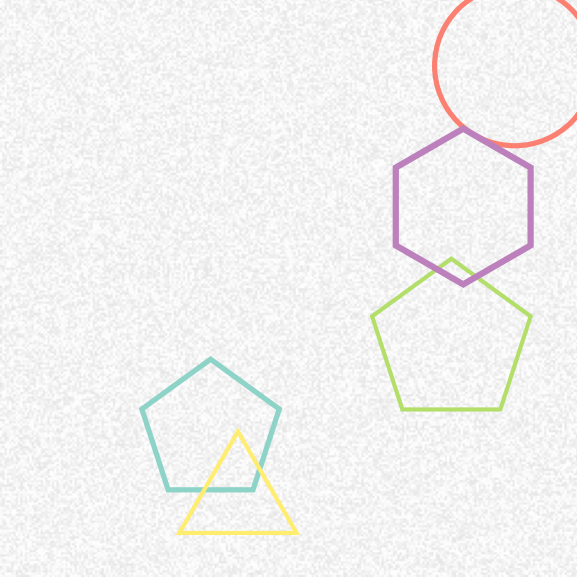[{"shape": "pentagon", "thickness": 2.5, "radius": 0.63, "center": [0.365, 0.252]}, {"shape": "circle", "thickness": 2.5, "radius": 0.69, "center": [0.891, 0.885]}, {"shape": "pentagon", "thickness": 2, "radius": 0.72, "center": [0.782, 0.407]}, {"shape": "hexagon", "thickness": 3, "radius": 0.67, "center": [0.802, 0.642]}, {"shape": "triangle", "thickness": 2, "radius": 0.59, "center": [0.412, 0.135]}]